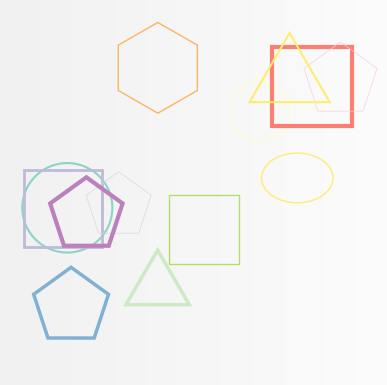[{"shape": "circle", "thickness": 1.5, "radius": 0.58, "center": [0.174, 0.46]}, {"shape": "hexagon", "thickness": 0.5, "radius": 0.43, "center": [0.669, 0.711]}, {"shape": "square", "thickness": 2, "radius": 0.5, "center": [0.162, 0.458]}, {"shape": "square", "thickness": 3, "radius": 0.51, "center": [0.805, 0.776]}, {"shape": "pentagon", "thickness": 2.5, "radius": 0.51, "center": [0.183, 0.204]}, {"shape": "hexagon", "thickness": 1, "radius": 0.59, "center": [0.407, 0.824]}, {"shape": "square", "thickness": 1, "radius": 0.45, "center": [0.527, 0.404]}, {"shape": "pentagon", "thickness": 0.5, "radius": 0.5, "center": [0.879, 0.792]}, {"shape": "pentagon", "thickness": 0.5, "radius": 0.44, "center": [0.306, 0.466]}, {"shape": "pentagon", "thickness": 3, "radius": 0.49, "center": [0.223, 0.441]}, {"shape": "triangle", "thickness": 2.5, "radius": 0.47, "center": [0.407, 0.256]}, {"shape": "oval", "thickness": 1, "radius": 0.46, "center": [0.767, 0.538]}, {"shape": "triangle", "thickness": 1.5, "radius": 0.6, "center": [0.747, 0.795]}]